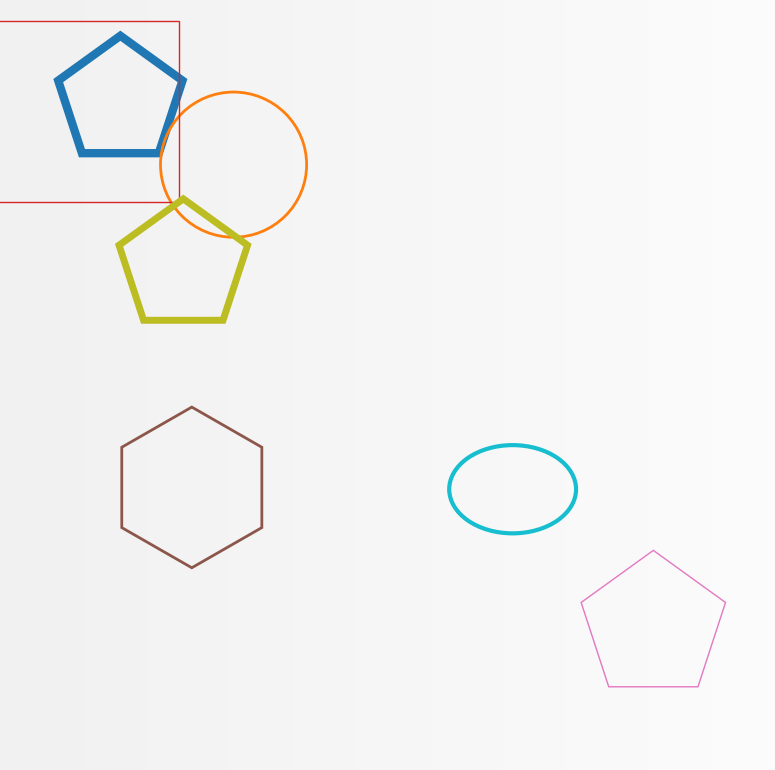[{"shape": "pentagon", "thickness": 3, "radius": 0.42, "center": [0.155, 0.869]}, {"shape": "circle", "thickness": 1, "radius": 0.47, "center": [0.301, 0.786]}, {"shape": "square", "thickness": 0.5, "radius": 0.59, "center": [0.113, 0.855]}, {"shape": "hexagon", "thickness": 1, "radius": 0.52, "center": [0.247, 0.367]}, {"shape": "pentagon", "thickness": 0.5, "radius": 0.49, "center": [0.843, 0.187]}, {"shape": "pentagon", "thickness": 2.5, "radius": 0.44, "center": [0.237, 0.655]}, {"shape": "oval", "thickness": 1.5, "radius": 0.41, "center": [0.661, 0.365]}]